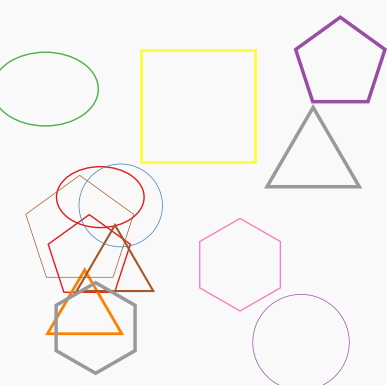[{"shape": "pentagon", "thickness": 1, "radius": 0.56, "center": [0.23, 0.331]}, {"shape": "oval", "thickness": 1, "radius": 0.57, "center": [0.259, 0.488]}, {"shape": "circle", "thickness": 0.5, "radius": 0.54, "center": [0.312, 0.466]}, {"shape": "oval", "thickness": 1, "radius": 0.68, "center": [0.117, 0.769]}, {"shape": "circle", "thickness": 0.5, "radius": 0.62, "center": [0.777, 0.111]}, {"shape": "pentagon", "thickness": 2.5, "radius": 0.61, "center": [0.878, 0.834]}, {"shape": "triangle", "thickness": 2, "radius": 0.55, "center": [0.218, 0.188]}, {"shape": "square", "thickness": 2, "radius": 0.73, "center": [0.511, 0.724]}, {"shape": "pentagon", "thickness": 0.5, "radius": 0.73, "center": [0.206, 0.398]}, {"shape": "triangle", "thickness": 1.5, "radius": 0.57, "center": [0.297, 0.301]}, {"shape": "hexagon", "thickness": 1, "radius": 0.6, "center": [0.619, 0.312]}, {"shape": "hexagon", "thickness": 2.5, "radius": 0.59, "center": [0.247, 0.148]}, {"shape": "triangle", "thickness": 2.5, "radius": 0.69, "center": [0.808, 0.584]}]